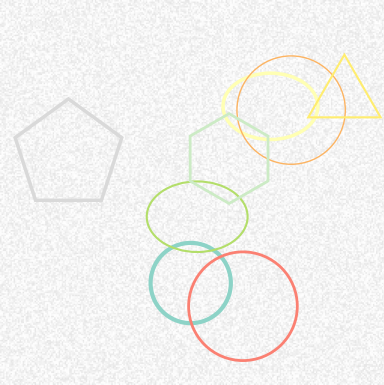[{"shape": "circle", "thickness": 3, "radius": 0.52, "center": [0.495, 0.265]}, {"shape": "oval", "thickness": 2.5, "radius": 0.62, "center": [0.702, 0.724]}, {"shape": "circle", "thickness": 2, "radius": 0.71, "center": [0.631, 0.205]}, {"shape": "circle", "thickness": 1, "radius": 0.7, "center": [0.756, 0.714]}, {"shape": "oval", "thickness": 1.5, "radius": 0.65, "center": [0.512, 0.437]}, {"shape": "pentagon", "thickness": 2.5, "radius": 0.73, "center": [0.178, 0.597]}, {"shape": "hexagon", "thickness": 2, "radius": 0.58, "center": [0.595, 0.588]}, {"shape": "triangle", "thickness": 1.5, "radius": 0.54, "center": [0.895, 0.749]}]